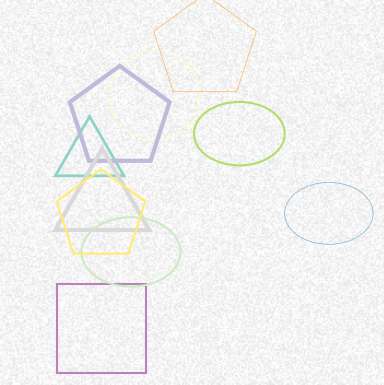[{"shape": "triangle", "thickness": 2, "radius": 0.51, "center": [0.233, 0.595]}, {"shape": "circle", "thickness": 0.5, "radius": 0.58, "center": [0.402, 0.752]}, {"shape": "pentagon", "thickness": 3, "radius": 0.68, "center": [0.311, 0.693]}, {"shape": "oval", "thickness": 0.5, "radius": 0.57, "center": [0.854, 0.446]}, {"shape": "pentagon", "thickness": 0.5, "radius": 0.7, "center": [0.532, 0.875]}, {"shape": "oval", "thickness": 1.5, "radius": 0.59, "center": [0.622, 0.653]}, {"shape": "triangle", "thickness": 3, "radius": 0.71, "center": [0.265, 0.473]}, {"shape": "square", "thickness": 1.5, "radius": 0.58, "center": [0.263, 0.147]}, {"shape": "oval", "thickness": 1.5, "radius": 0.64, "center": [0.34, 0.346]}, {"shape": "pentagon", "thickness": 1.5, "radius": 0.61, "center": [0.262, 0.439]}]